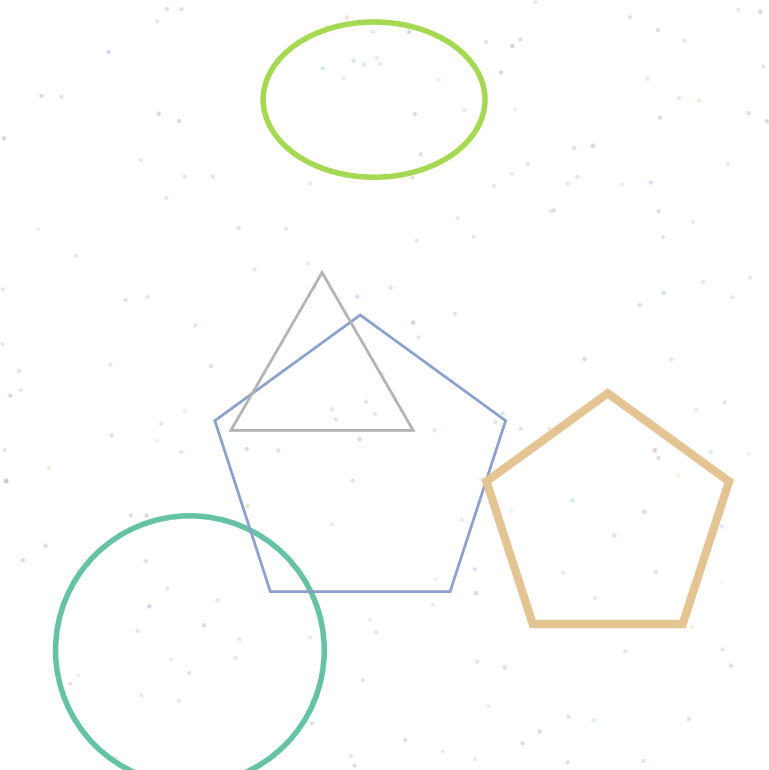[{"shape": "circle", "thickness": 2, "radius": 0.87, "center": [0.247, 0.156]}, {"shape": "pentagon", "thickness": 1, "radius": 0.99, "center": [0.468, 0.392]}, {"shape": "oval", "thickness": 2, "radius": 0.72, "center": [0.486, 0.871]}, {"shape": "pentagon", "thickness": 3, "radius": 0.83, "center": [0.789, 0.324]}, {"shape": "triangle", "thickness": 1, "radius": 0.68, "center": [0.418, 0.509]}]